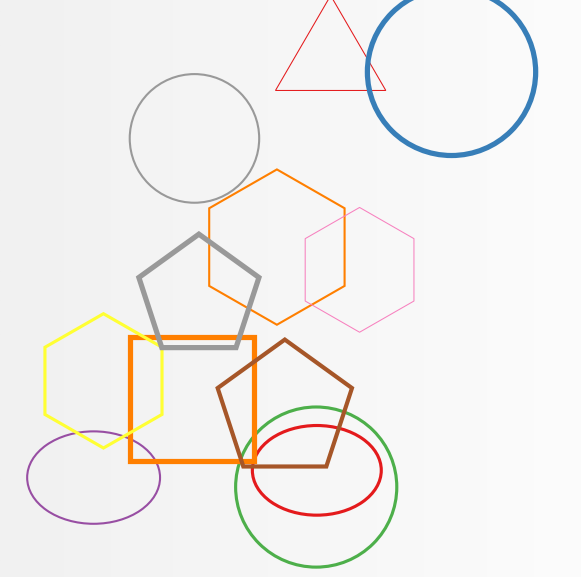[{"shape": "oval", "thickness": 1.5, "radius": 0.55, "center": [0.545, 0.185]}, {"shape": "triangle", "thickness": 0.5, "radius": 0.55, "center": [0.569, 0.897]}, {"shape": "circle", "thickness": 2.5, "radius": 0.72, "center": [0.777, 0.875]}, {"shape": "circle", "thickness": 1.5, "radius": 0.69, "center": [0.544, 0.156]}, {"shape": "oval", "thickness": 1, "radius": 0.57, "center": [0.161, 0.172]}, {"shape": "square", "thickness": 2.5, "radius": 0.54, "center": [0.331, 0.309]}, {"shape": "hexagon", "thickness": 1, "radius": 0.67, "center": [0.476, 0.571]}, {"shape": "hexagon", "thickness": 1.5, "radius": 0.58, "center": [0.178, 0.34]}, {"shape": "pentagon", "thickness": 2, "radius": 0.61, "center": [0.49, 0.29]}, {"shape": "hexagon", "thickness": 0.5, "radius": 0.54, "center": [0.619, 0.532]}, {"shape": "circle", "thickness": 1, "radius": 0.56, "center": [0.335, 0.759]}, {"shape": "pentagon", "thickness": 2.5, "radius": 0.54, "center": [0.342, 0.485]}]